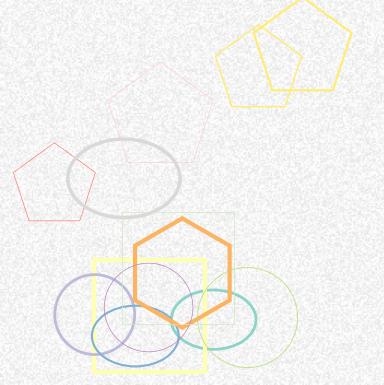[{"shape": "oval", "thickness": 2, "radius": 0.55, "center": [0.555, 0.17]}, {"shape": "square", "thickness": 3, "radius": 0.72, "center": [0.388, 0.179]}, {"shape": "circle", "thickness": 2, "radius": 0.52, "center": [0.246, 0.183]}, {"shape": "pentagon", "thickness": 0.5, "radius": 0.56, "center": [0.141, 0.517]}, {"shape": "oval", "thickness": 1.5, "radius": 0.56, "center": [0.351, 0.127]}, {"shape": "hexagon", "thickness": 3, "radius": 0.71, "center": [0.474, 0.291]}, {"shape": "circle", "thickness": 0.5, "radius": 0.65, "center": [0.643, 0.175]}, {"shape": "pentagon", "thickness": 0.5, "radius": 0.72, "center": [0.417, 0.695]}, {"shape": "oval", "thickness": 2.5, "radius": 0.73, "center": [0.322, 0.537]}, {"shape": "circle", "thickness": 0.5, "radius": 0.58, "center": [0.386, 0.201]}, {"shape": "square", "thickness": 0.5, "radius": 0.73, "center": [0.463, 0.304]}, {"shape": "pentagon", "thickness": 1.5, "radius": 0.67, "center": [0.786, 0.873]}, {"shape": "pentagon", "thickness": 1, "radius": 0.59, "center": [0.671, 0.818]}]